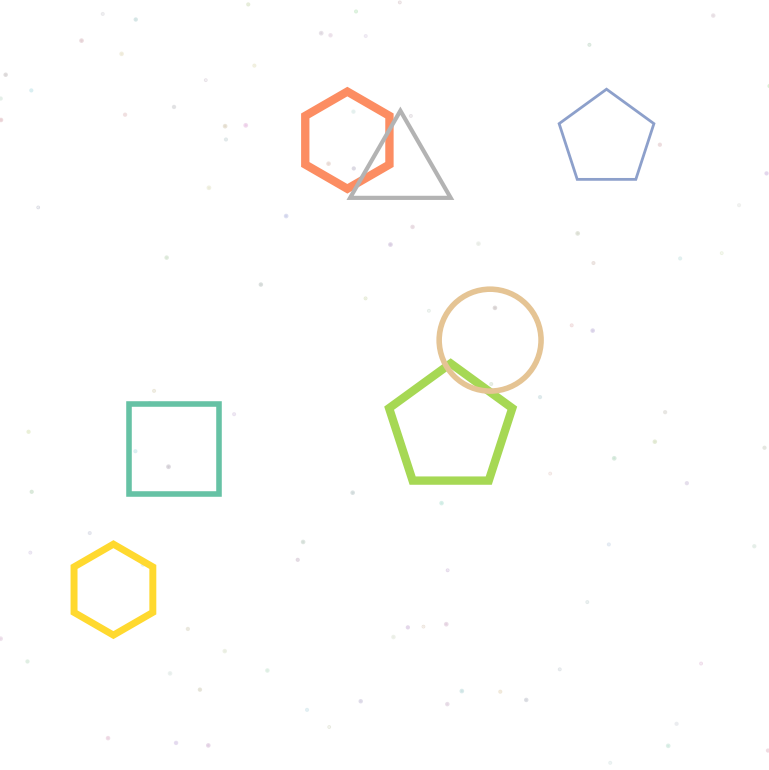[{"shape": "square", "thickness": 2, "radius": 0.29, "center": [0.226, 0.416]}, {"shape": "hexagon", "thickness": 3, "radius": 0.32, "center": [0.451, 0.818]}, {"shape": "pentagon", "thickness": 1, "radius": 0.32, "center": [0.788, 0.819]}, {"shape": "pentagon", "thickness": 3, "radius": 0.42, "center": [0.585, 0.444]}, {"shape": "hexagon", "thickness": 2.5, "radius": 0.3, "center": [0.147, 0.234]}, {"shape": "circle", "thickness": 2, "radius": 0.33, "center": [0.637, 0.558]}, {"shape": "triangle", "thickness": 1.5, "radius": 0.38, "center": [0.52, 0.781]}]